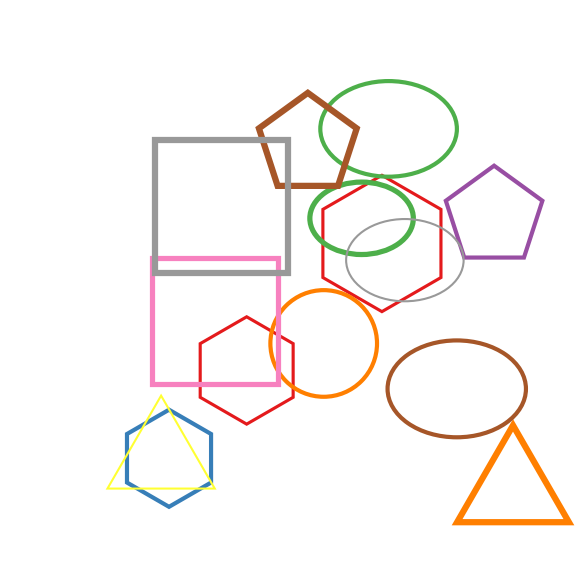[{"shape": "hexagon", "thickness": 1.5, "radius": 0.59, "center": [0.661, 0.578]}, {"shape": "hexagon", "thickness": 1.5, "radius": 0.46, "center": [0.427, 0.358]}, {"shape": "hexagon", "thickness": 2, "radius": 0.42, "center": [0.293, 0.206]}, {"shape": "oval", "thickness": 2.5, "radius": 0.45, "center": [0.626, 0.621]}, {"shape": "oval", "thickness": 2, "radius": 0.59, "center": [0.673, 0.776]}, {"shape": "pentagon", "thickness": 2, "radius": 0.44, "center": [0.856, 0.624]}, {"shape": "circle", "thickness": 2, "radius": 0.46, "center": [0.561, 0.404]}, {"shape": "triangle", "thickness": 3, "radius": 0.56, "center": [0.888, 0.151]}, {"shape": "triangle", "thickness": 1, "radius": 0.54, "center": [0.279, 0.207]}, {"shape": "oval", "thickness": 2, "radius": 0.6, "center": [0.791, 0.326]}, {"shape": "pentagon", "thickness": 3, "radius": 0.45, "center": [0.533, 0.749]}, {"shape": "square", "thickness": 2.5, "radius": 0.55, "center": [0.372, 0.443]}, {"shape": "oval", "thickness": 1, "radius": 0.51, "center": [0.701, 0.549]}, {"shape": "square", "thickness": 3, "radius": 0.58, "center": [0.383, 0.641]}]